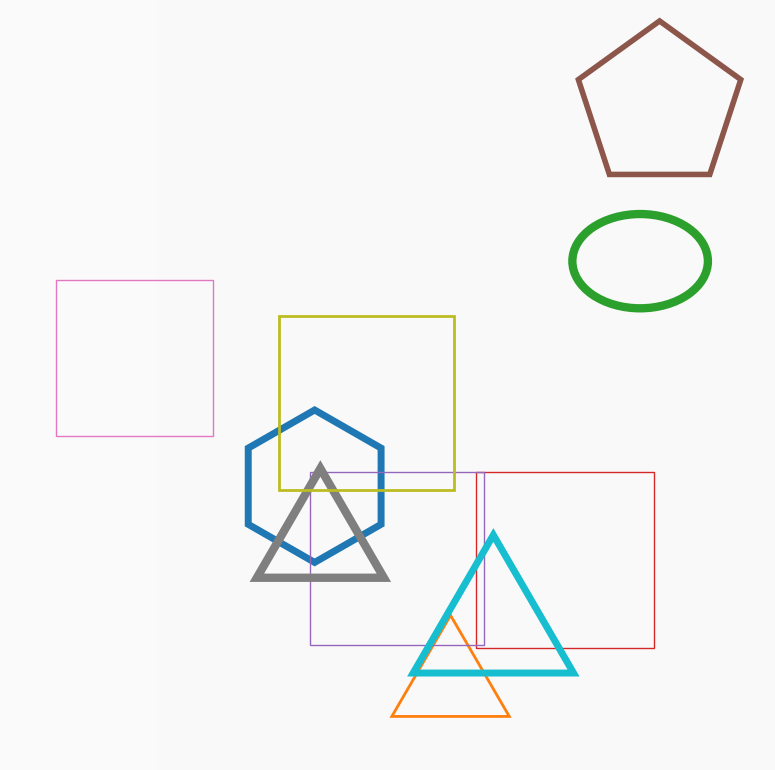[{"shape": "hexagon", "thickness": 2.5, "radius": 0.49, "center": [0.406, 0.369]}, {"shape": "triangle", "thickness": 1, "radius": 0.44, "center": [0.581, 0.113]}, {"shape": "oval", "thickness": 3, "radius": 0.44, "center": [0.826, 0.661]}, {"shape": "square", "thickness": 0.5, "radius": 0.57, "center": [0.729, 0.273]}, {"shape": "square", "thickness": 0.5, "radius": 0.56, "center": [0.512, 0.275]}, {"shape": "pentagon", "thickness": 2, "radius": 0.55, "center": [0.851, 0.863]}, {"shape": "square", "thickness": 0.5, "radius": 0.51, "center": [0.174, 0.536]}, {"shape": "triangle", "thickness": 3, "radius": 0.47, "center": [0.413, 0.297]}, {"shape": "square", "thickness": 1, "radius": 0.56, "center": [0.473, 0.477]}, {"shape": "triangle", "thickness": 2.5, "radius": 0.6, "center": [0.637, 0.186]}]